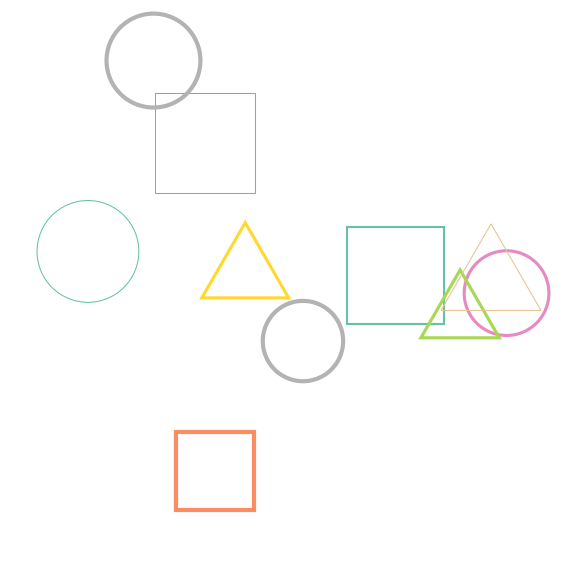[{"shape": "circle", "thickness": 0.5, "radius": 0.44, "center": [0.152, 0.564]}, {"shape": "square", "thickness": 1, "radius": 0.42, "center": [0.685, 0.523]}, {"shape": "square", "thickness": 2, "radius": 0.34, "center": [0.372, 0.184]}, {"shape": "square", "thickness": 0.5, "radius": 0.44, "center": [0.355, 0.752]}, {"shape": "circle", "thickness": 1.5, "radius": 0.37, "center": [0.877, 0.492]}, {"shape": "triangle", "thickness": 1.5, "radius": 0.39, "center": [0.797, 0.453]}, {"shape": "triangle", "thickness": 1.5, "radius": 0.43, "center": [0.425, 0.527]}, {"shape": "triangle", "thickness": 0.5, "radius": 0.5, "center": [0.85, 0.511]}, {"shape": "circle", "thickness": 2, "radius": 0.41, "center": [0.266, 0.894]}, {"shape": "circle", "thickness": 2, "radius": 0.35, "center": [0.525, 0.409]}]